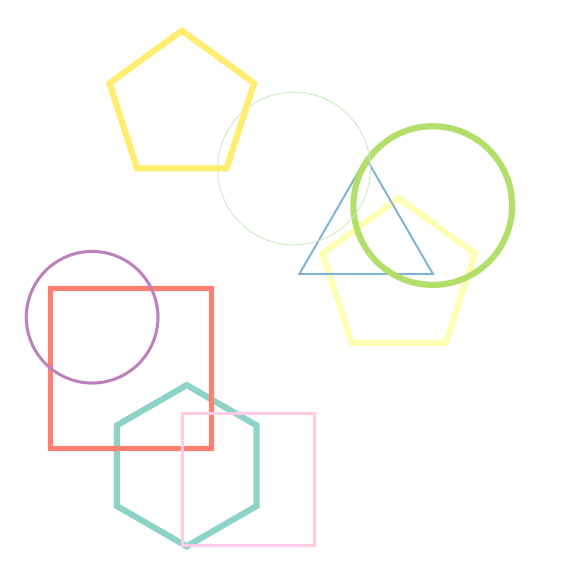[{"shape": "hexagon", "thickness": 3, "radius": 0.7, "center": [0.323, 0.193]}, {"shape": "pentagon", "thickness": 3, "radius": 0.69, "center": [0.691, 0.518]}, {"shape": "square", "thickness": 2.5, "radius": 0.7, "center": [0.226, 0.362]}, {"shape": "triangle", "thickness": 1, "radius": 0.67, "center": [0.634, 0.591]}, {"shape": "circle", "thickness": 3, "radius": 0.69, "center": [0.749, 0.643]}, {"shape": "square", "thickness": 1.5, "radius": 0.57, "center": [0.429, 0.17]}, {"shape": "circle", "thickness": 1.5, "radius": 0.57, "center": [0.16, 0.45]}, {"shape": "circle", "thickness": 0.5, "radius": 0.66, "center": [0.509, 0.707]}, {"shape": "pentagon", "thickness": 3, "radius": 0.66, "center": [0.315, 0.814]}]